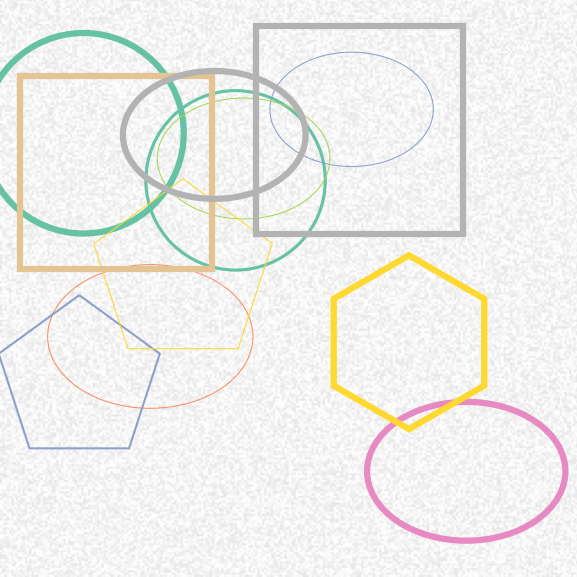[{"shape": "circle", "thickness": 3, "radius": 0.87, "center": [0.145, 0.768]}, {"shape": "circle", "thickness": 1.5, "radius": 0.78, "center": [0.408, 0.687]}, {"shape": "oval", "thickness": 0.5, "radius": 0.89, "center": [0.26, 0.417]}, {"shape": "pentagon", "thickness": 1, "radius": 0.73, "center": [0.137, 0.341]}, {"shape": "oval", "thickness": 0.5, "radius": 0.71, "center": [0.609, 0.81]}, {"shape": "oval", "thickness": 3, "radius": 0.86, "center": [0.807, 0.183]}, {"shape": "oval", "thickness": 0.5, "radius": 0.75, "center": [0.422, 0.725]}, {"shape": "pentagon", "thickness": 0.5, "radius": 0.81, "center": [0.317, 0.527]}, {"shape": "hexagon", "thickness": 3, "radius": 0.75, "center": [0.708, 0.406]}, {"shape": "square", "thickness": 3, "radius": 0.83, "center": [0.201, 0.7]}, {"shape": "oval", "thickness": 3, "radius": 0.79, "center": [0.371, 0.766]}, {"shape": "square", "thickness": 3, "radius": 0.9, "center": [0.623, 0.774]}]